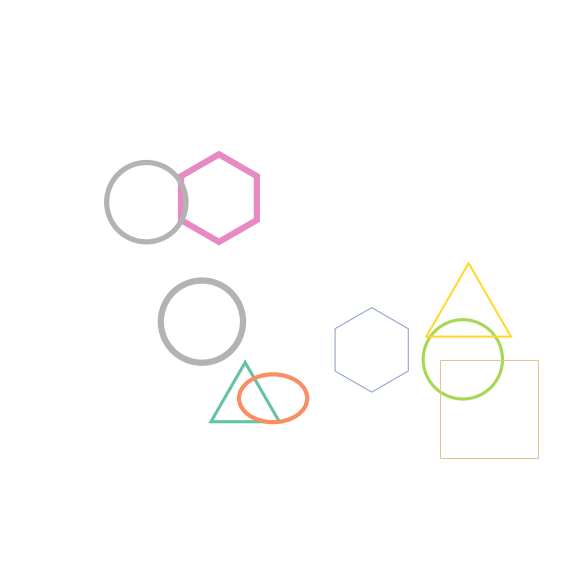[{"shape": "triangle", "thickness": 1.5, "radius": 0.34, "center": [0.425, 0.303]}, {"shape": "oval", "thickness": 2, "radius": 0.3, "center": [0.473, 0.31]}, {"shape": "hexagon", "thickness": 0.5, "radius": 0.37, "center": [0.644, 0.393]}, {"shape": "hexagon", "thickness": 3, "radius": 0.38, "center": [0.379, 0.656]}, {"shape": "circle", "thickness": 1.5, "radius": 0.34, "center": [0.801, 0.377]}, {"shape": "triangle", "thickness": 1, "radius": 0.42, "center": [0.811, 0.459]}, {"shape": "square", "thickness": 0.5, "radius": 0.42, "center": [0.846, 0.291]}, {"shape": "circle", "thickness": 2.5, "radius": 0.34, "center": [0.253, 0.649]}, {"shape": "circle", "thickness": 3, "radius": 0.36, "center": [0.35, 0.442]}]